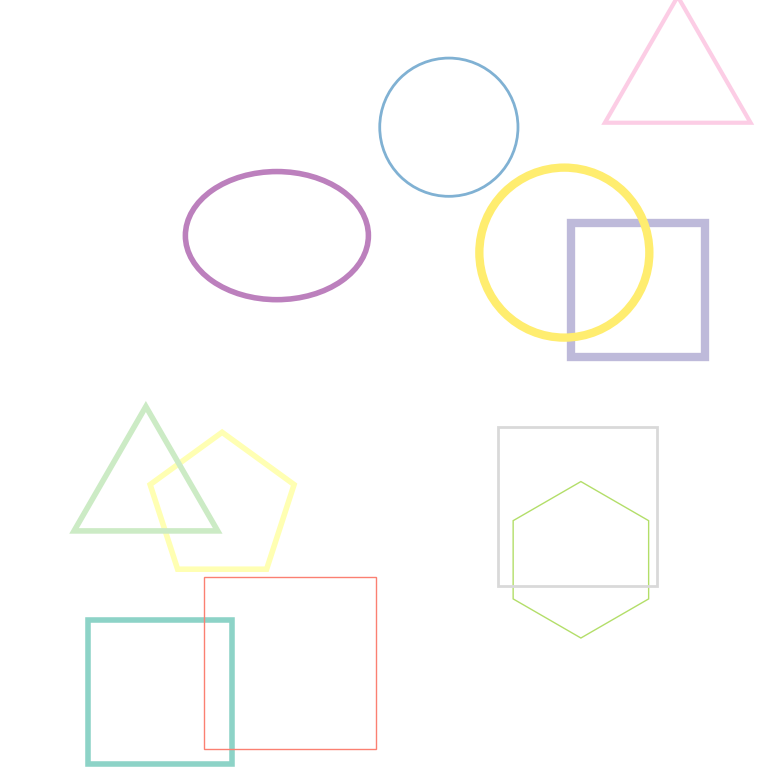[{"shape": "square", "thickness": 2, "radius": 0.47, "center": [0.208, 0.101]}, {"shape": "pentagon", "thickness": 2, "radius": 0.49, "center": [0.288, 0.34]}, {"shape": "square", "thickness": 3, "radius": 0.44, "center": [0.829, 0.623]}, {"shape": "square", "thickness": 0.5, "radius": 0.56, "center": [0.377, 0.139]}, {"shape": "circle", "thickness": 1, "radius": 0.45, "center": [0.583, 0.835]}, {"shape": "hexagon", "thickness": 0.5, "radius": 0.51, "center": [0.754, 0.273]}, {"shape": "triangle", "thickness": 1.5, "radius": 0.55, "center": [0.88, 0.895]}, {"shape": "square", "thickness": 1, "radius": 0.52, "center": [0.75, 0.342]}, {"shape": "oval", "thickness": 2, "radius": 0.59, "center": [0.36, 0.694]}, {"shape": "triangle", "thickness": 2, "radius": 0.54, "center": [0.189, 0.364]}, {"shape": "circle", "thickness": 3, "radius": 0.55, "center": [0.733, 0.672]}]